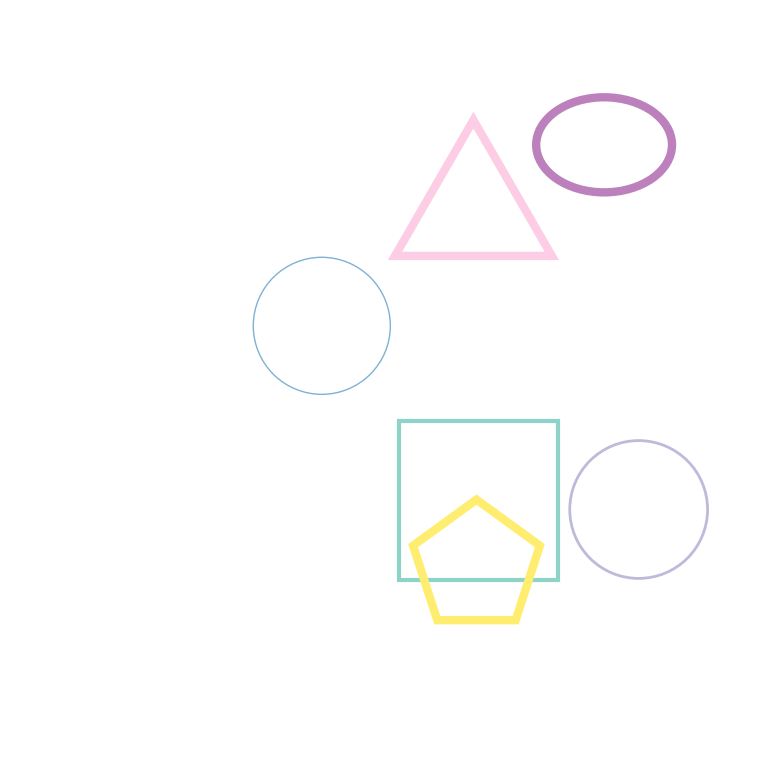[{"shape": "square", "thickness": 1.5, "radius": 0.52, "center": [0.622, 0.35]}, {"shape": "circle", "thickness": 1, "radius": 0.45, "center": [0.829, 0.338]}, {"shape": "circle", "thickness": 0.5, "radius": 0.44, "center": [0.418, 0.577]}, {"shape": "triangle", "thickness": 3, "radius": 0.59, "center": [0.615, 0.726]}, {"shape": "oval", "thickness": 3, "radius": 0.44, "center": [0.785, 0.812]}, {"shape": "pentagon", "thickness": 3, "radius": 0.43, "center": [0.619, 0.265]}]